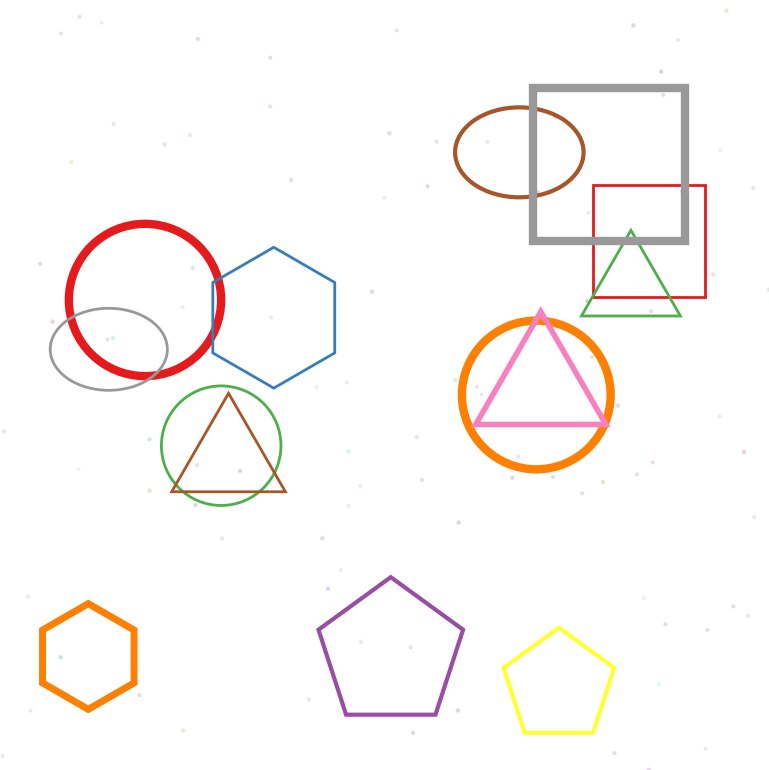[{"shape": "circle", "thickness": 3, "radius": 0.49, "center": [0.188, 0.61]}, {"shape": "square", "thickness": 1, "radius": 0.36, "center": [0.842, 0.687]}, {"shape": "hexagon", "thickness": 1, "radius": 0.46, "center": [0.356, 0.587]}, {"shape": "circle", "thickness": 1, "radius": 0.39, "center": [0.287, 0.421]}, {"shape": "triangle", "thickness": 1, "radius": 0.37, "center": [0.819, 0.627]}, {"shape": "pentagon", "thickness": 1.5, "radius": 0.49, "center": [0.508, 0.152]}, {"shape": "circle", "thickness": 3, "radius": 0.48, "center": [0.696, 0.487]}, {"shape": "hexagon", "thickness": 2.5, "radius": 0.34, "center": [0.115, 0.147]}, {"shape": "pentagon", "thickness": 1.5, "radius": 0.38, "center": [0.726, 0.109]}, {"shape": "triangle", "thickness": 1, "radius": 0.43, "center": [0.297, 0.404]}, {"shape": "oval", "thickness": 1.5, "radius": 0.42, "center": [0.674, 0.802]}, {"shape": "triangle", "thickness": 2, "radius": 0.49, "center": [0.702, 0.498]}, {"shape": "square", "thickness": 3, "radius": 0.5, "center": [0.791, 0.787]}, {"shape": "oval", "thickness": 1, "radius": 0.38, "center": [0.141, 0.546]}]